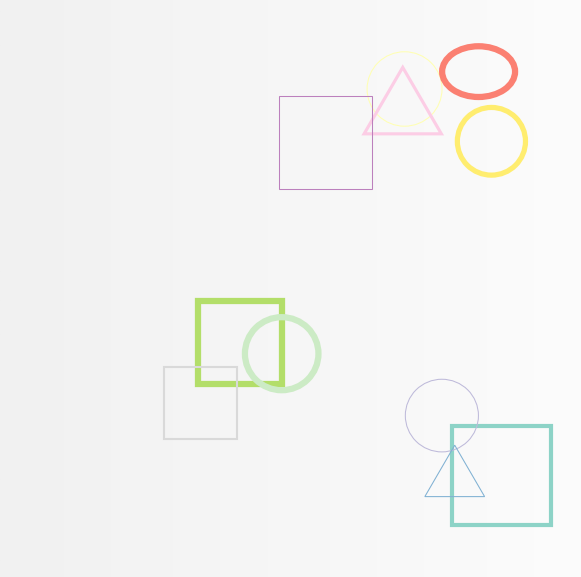[{"shape": "square", "thickness": 2, "radius": 0.43, "center": [0.863, 0.175]}, {"shape": "circle", "thickness": 0.5, "radius": 0.32, "center": [0.696, 0.845]}, {"shape": "circle", "thickness": 0.5, "radius": 0.31, "center": [0.76, 0.28]}, {"shape": "oval", "thickness": 3, "radius": 0.31, "center": [0.823, 0.875]}, {"shape": "triangle", "thickness": 0.5, "radius": 0.3, "center": [0.782, 0.169]}, {"shape": "square", "thickness": 3, "radius": 0.36, "center": [0.413, 0.407]}, {"shape": "triangle", "thickness": 1.5, "radius": 0.38, "center": [0.693, 0.806]}, {"shape": "square", "thickness": 1, "radius": 0.31, "center": [0.345, 0.301]}, {"shape": "square", "thickness": 0.5, "radius": 0.4, "center": [0.56, 0.752]}, {"shape": "circle", "thickness": 3, "radius": 0.32, "center": [0.485, 0.387]}, {"shape": "circle", "thickness": 2.5, "radius": 0.29, "center": [0.845, 0.754]}]